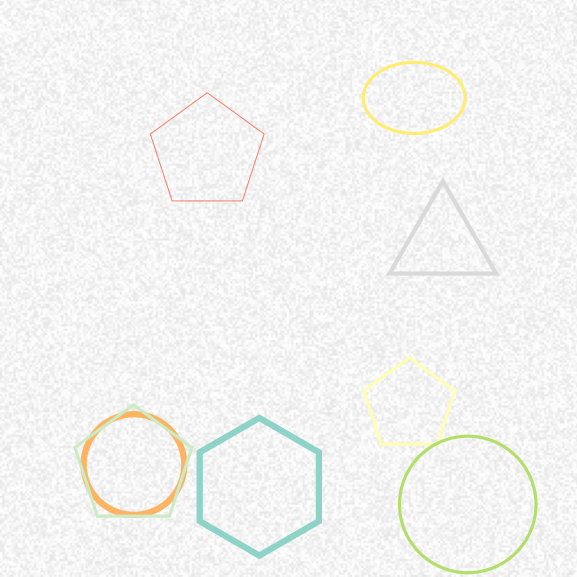[{"shape": "hexagon", "thickness": 3, "radius": 0.6, "center": [0.449, 0.156]}, {"shape": "pentagon", "thickness": 1.5, "radius": 0.41, "center": [0.709, 0.297]}, {"shape": "pentagon", "thickness": 0.5, "radius": 0.52, "center": [0.359, 0.735]}, {"shape": "circle", "thickness": 3, "radius": 0.44, "center": [0.232, 0.195]}, {"shape": "circle", "thickness": 1.5, "radius": 0.59, "center": [0.81, 0.126]}, {"shape": "triangle", "thickness": 2, "radius": 0.53, "center": [0.767, 0.579]}, {"shape": "pentagon", "thickness": 1.5, "radius": 0.53, "center": [0.231, 0.192]}, {"shape": "oval", "thickness": 1.5, "radius": 0.44, "center": [0.717, 0.83]}]